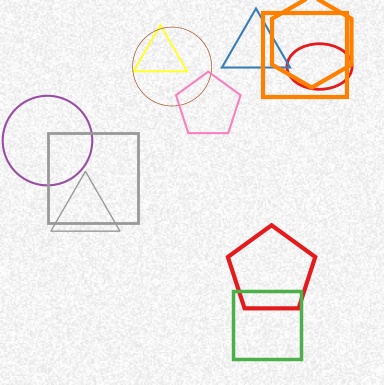[{"shape": "oval", "thickness": 2, "radius": 0.42, "center": [0.83, 0.827]}, {"shape": "pentagon", "thickness": 3, "radius": 0.6, "center": [0.705, 0.296]}, {"shape": "triangle", "thickness": 1.5, "radius": 0.51, "center": [0.665, 0.876]}, {"shape": "square", "thickness": 2.5, "radius": 0.44, "center": [0.694, 0.156]}, {"shape": "circle", "thickness": 1.5, "radius": 0.58, "center": [0.123, 0.635]}, {"shape": "square", "thickness": 3, "radius": 0.54, "center": [0.792, 0.856]}, {"shape": "hexagon", "thickness": 3, "radius": 0.6, "center": [0.81, 0.892]}, {"shape": "triangle", "thickness": 1.5, "radius": 0.4, "center": [0.417, 0.855]}, {"shape": "circle", "thickness": 0.5, "radius": 0.51, "center": [0.447, 0.827]}, {"shape": "pentagon", "thickness": 1.5, "radius": 0.44, "center": [0.541, 0.726]}, {"shape": "triangle", "thickness": 1, "radius": 0.52, "center": [0.222, 0.451]}, {"shape": "square", "thickness": 2, "radius": 0.58, "center": [0.242, 0.537]}]